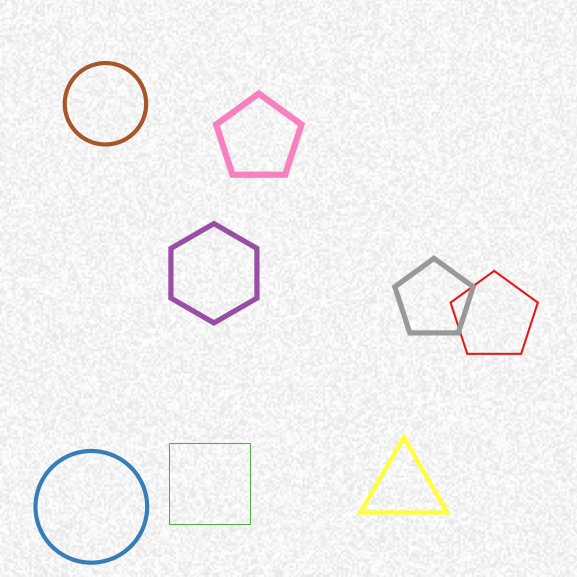[{"shape": "pentagon", "thickness": 1, "radius": 0.4, "center": [0.856, 0.451]}, {"shape": "circle", "thickness": 2, "radius": 0.48, "center": [0.158, 0.122]}, {"shape": "square", "thickness": 0.5, "radius": 0.35, "center": [0.363, 0.162]}, {"shape": "hexagon", "thickness": 2.5, "radius": 0.43, "center": [0.37, 0.526]}, {"shape": "triangle", "thickness": 2, "radius": 0.43, "center": [0.699, 0.155]}, {"shape": "circle", "thickness": 2, "radius": 0.35, "center": [0.183, 0.819]}, {"shape": "pentagon", "thickness": 3, "radius": 0.39, "center": [0.448, 0.759]}, {"shape": "pentagon", "thickness": 2.5, "radius": 0.36, "center": [0.752, 0.48]}]